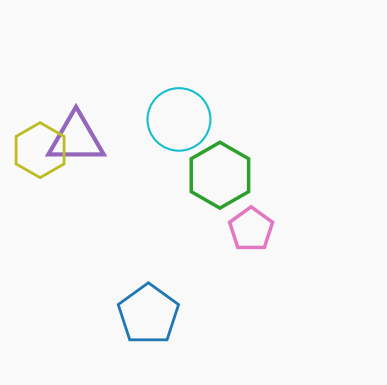[{"shape": "pentagon", "thickness": 2, "radius": 0.41, "center": [0.383, 0.184]}, {"shape": "hexagon", "thickness": 2.5, "radius": 0.43, "center": [0.568, 0.545]}, {"shape": "triangle", "thickness": 3, "radius": 0.41, "center": [0.196, 0.64]}, {"shape": "pentagon", "thickness": 2.5, "radius": 0.29, "center": [0.648, 0.405]}, {"shape": "hexagon", "thickness": 2, "radius": 0.36, "center": [0.103, 0.61]}, {"shape": "circle", "thickness": 1.5, "radius": 0.41, "center": [0.462, 0.69]}]